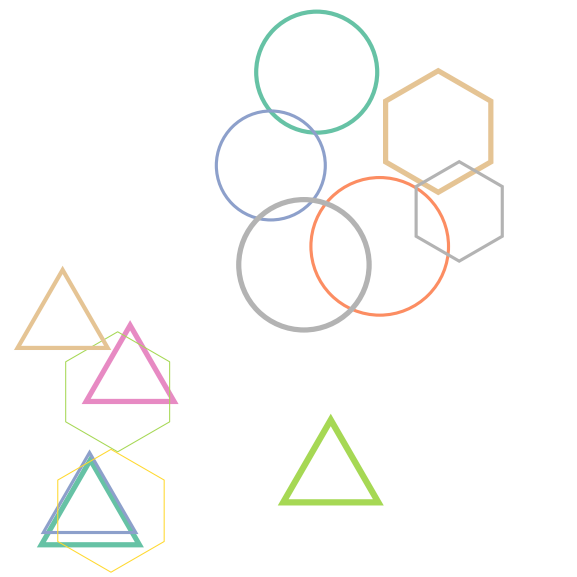[{"shape": "circle", "thickness": 2, "radius": 0.52, "center": [0.548, 0.874]}, {"shape": "triangle", "thickness": 2.5, "radius": 0.49, "center": [0.156, 0.105]}, {"shape": "circle", "thickness": 1.5, "radius": 0.6, "center": [0.658, 0.573]}, {"shape": "triangle", "thickness": 1.5, "radius": 0.46, "center": [0.155, 0.123]}, {"shape": "circle", "thickness": 1.5, "radius": 0.47, "center": [0.469, 0.713]}, {"shape": "triangle", "thickness": 2.5, "radius": 0.44, "center": [0.225, 0.348]}, {"shape": "triangle", "thickness": 3, "radius": 0.48, "center": [0.573, 0.177]}, {"shape": "hexagon", "thickness": 0.5, "radius": 0.52, "center": [0.204, 0.321]}, {"shape": "hexagon", "thickness": 0.5, "radius": 0.53, "center": [0.192, 0.115]}, {"shape": "triangle", "thickness": 2, "radius": 0.45, "center": [0.108, 0.442]}, {"shape": "hexagon", "thickness": 2.5, "radius": 0.53, "center": [0.759, 0.771]}, {"shape": "circle", "thickness": 2.5, "radius": 0.56, "center": [0.526, 0.541]}, {"shape": "hexagon", "thickness": 1.5, "radius": 0.43, "center": [0.795, 0.633]}]